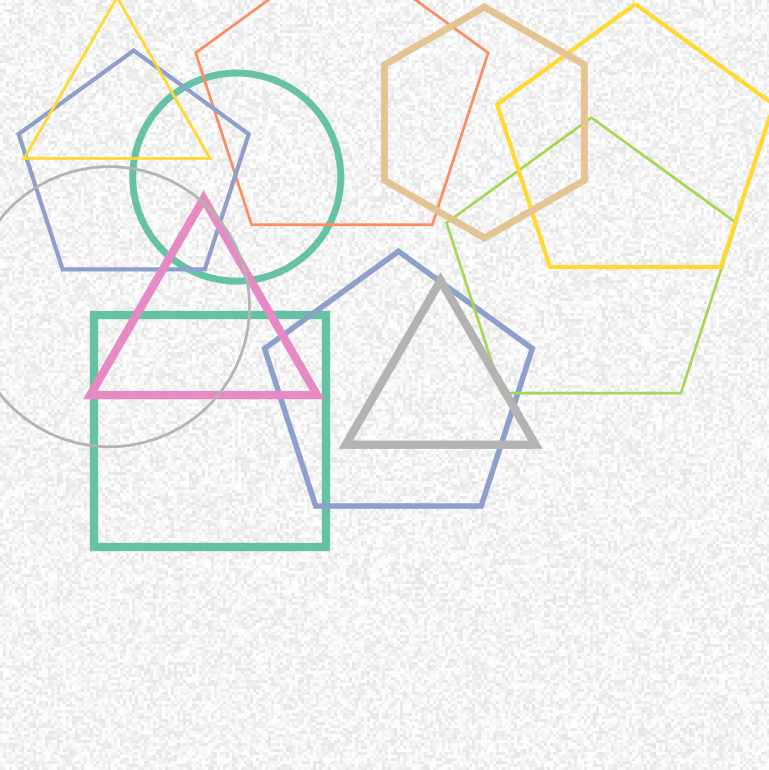[{"shape": "circle", "thickness": 2.5, "radius": 0.68, "center": [0.307, 0.77]}, {"shape": "square", "thickness": 3, "radius": 0.75, "center": [0.273, 0.44]}, {"shape": "pentagon", "thickness": 1, "radius": 1.0, "center": [0.444, 0.87]}, {"shape": "pentagon", "thickness": 2, "radius": 0.91, "center": [0.517, 0.491]}, {"shape": "pentagon", "thickness": 1.5, "radius": 0.79, "center": [0.174, 0.777]}, {"shape": "triangle", "thickness": 3, "radius": 0.85, "center": [0.264, 0.572]}, {"shape": "pentagon", "thickness": 1, "radius": 0.99, "center": [0.768, 0.649]}, {"shape": "triangle", "thickness": 1, "radius": 0.7, "center": [0.152, 0.864]}, {"shape": "pentagon", "thickness": 1.5, "radius": 0.94, "center": [0.825, 0.806]}, {"shape": "hexagon", "thickness": 2.5, "radius": 0.75, "center": [0.629, 0.841]}, {"shape": "triangle", "thickness": 3, "radius": 0.71, "center": [0.572, 0.494]}, {"shape": "circle", "thickness": 1, "radius": 0.91, "center": [0.142, 0.602]}]